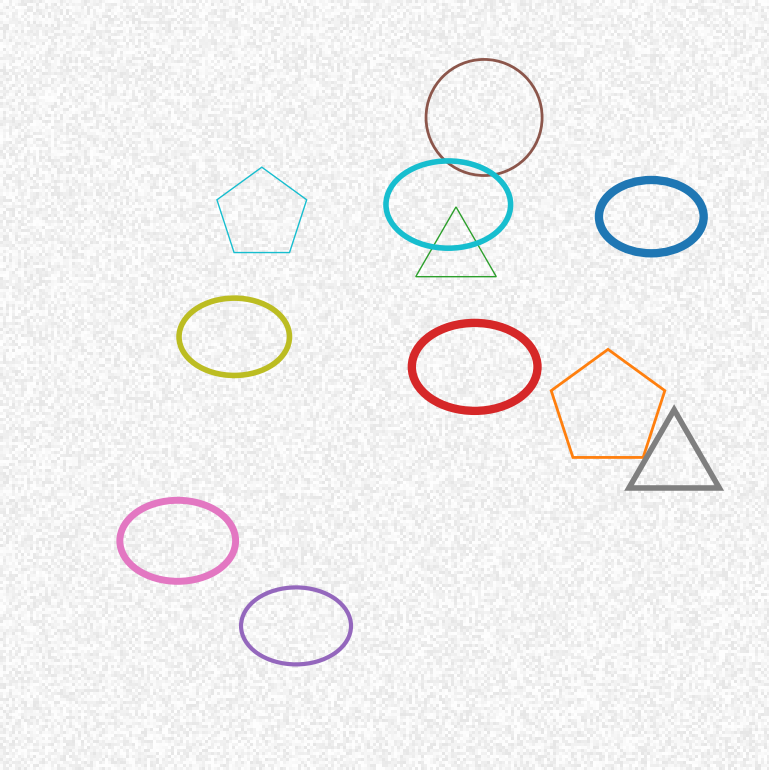[{"shape": "oval", "thickness": 3, "radius": 0.34, "center": [0.846, 0.719]}, {"shape": "pentagon", "thickness": 1, "radius": 0.39, "center": [0.79, 0.469]}, {"shape": "triangle", "thickness": 0.5, "radius": 0.3, "center": [0.592, 0.671]}, {"shape": "oval", "thickness": 3, "radius": 0.41, "center": [0.616, 0.524]}, {"shape": "oval", "thickness": 1.5, "radius": 0.36, "center": [0.384, 0.187]}, {"shape": "circle", "thickness": 1, "radius": 0.38, "center": [0.629, 0.847]}, {"shape": "oval", "thickness": 2.5, "radius": 0.38, "center": [0.231, 0.298]}, {"shape": "triangle", "thickness": 2, "radius": 0.34, "center": [0.875, 0.4]}, {"shape": "oval", "thickness": 2, "radius": 0.36, "center": [0.304, 0.563]}, {"shape": "pentagon", "thickness": 0.5, "radius": 0.31, "center": [0.34, 0.722]}, {"shape": "oval", "thickness": 2, "radius": 0.4, "center": [0.582, 0.734]}]